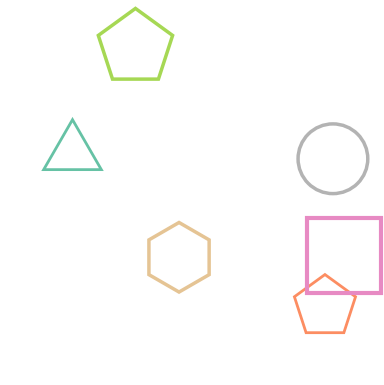[{"shape": "triangle", "thickness": 2, "radius": 0.43, "center": [0.188, 0.603]}, {"shape": "pentagon", "thickness": 2, "radius": 0.42, "center": [0.844, 0.203]}, {"shape": "square", "thickness": 3, "radius": 0.49, "center": [0.894, 0.336]}, {"shape": "pentagon", "thickness": 2.5, "radius": 0.51, "center": [0.352, 0.877]}, {"shape": "hexagon", "thickness": 2.5, "radius": 0.45, "center": [0.465, 0.332]}, {"shape": "circle", "thickness": 2.5, "radius": 0.45, "center": [0.865, 0.588]}]